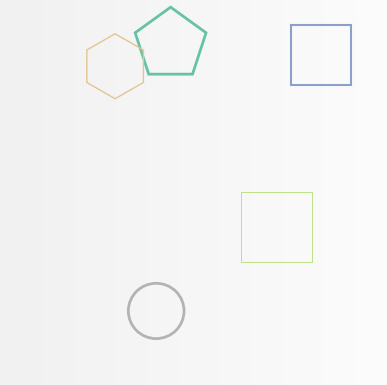[{"shape": "pentagon", "thickness": 2, "radius": 0.48, "center": [0.44, 0.885]}, {"shape": "square", "thickness": 1.5, "radius": 0.39, "center": [0.828, 0.858]}, {"shape": "square", "thickness": 0.5, "radius": 0.46, "center": [0.714, 0.411]}, {"shape": "hexagon", "thickness": 1, "radius": 0.42, "center": [0.297, 0.828]}, {"shape": "circle", "thickness": 2, "radius": 0.36, "center": [0.403, 0.192]}]